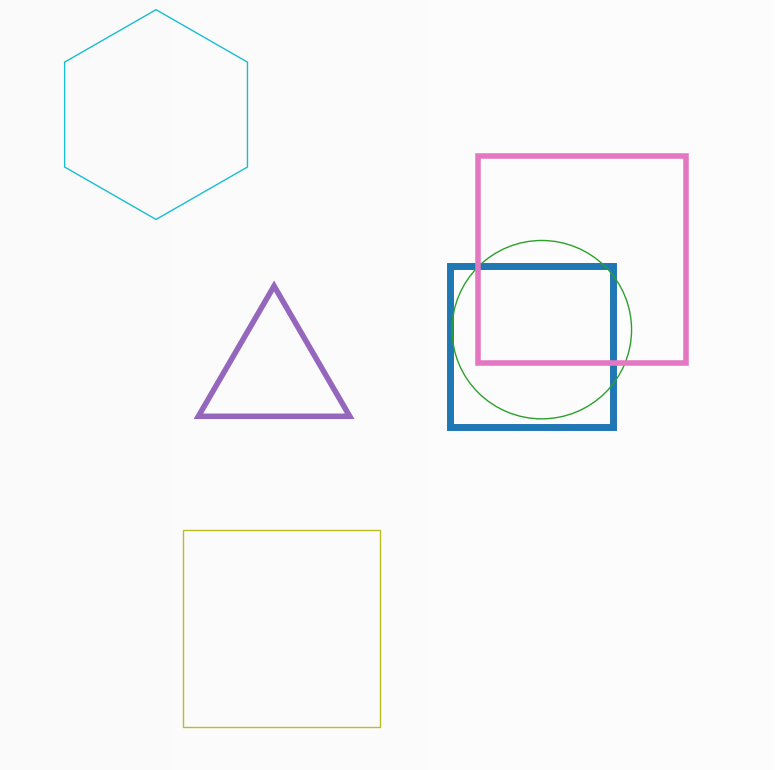[{"shape": "square", "thickness": 2.5, "radius": 0.52, "center": [0.686, 0.55]}, {"shape": "circle", "thickness": 0.5, "radius": 0.58, "center": [0.699, 0.572]}, {"shape": "triangle", "thickness": 2, "radius": 0.56, "center": [0.354, 0.516]}, {"shape": "square", "thickness": 2, "radius": 0.67, "center": [0.751, 0.663]}, {"shape": "square", "thickness": 0.5, "radius": 0.64, "center": [0.363, 0.184]}, {"shape": "hexagon", "thickness": 0.5, "radius": 0.68, "center": [0.201, 0.851]}]